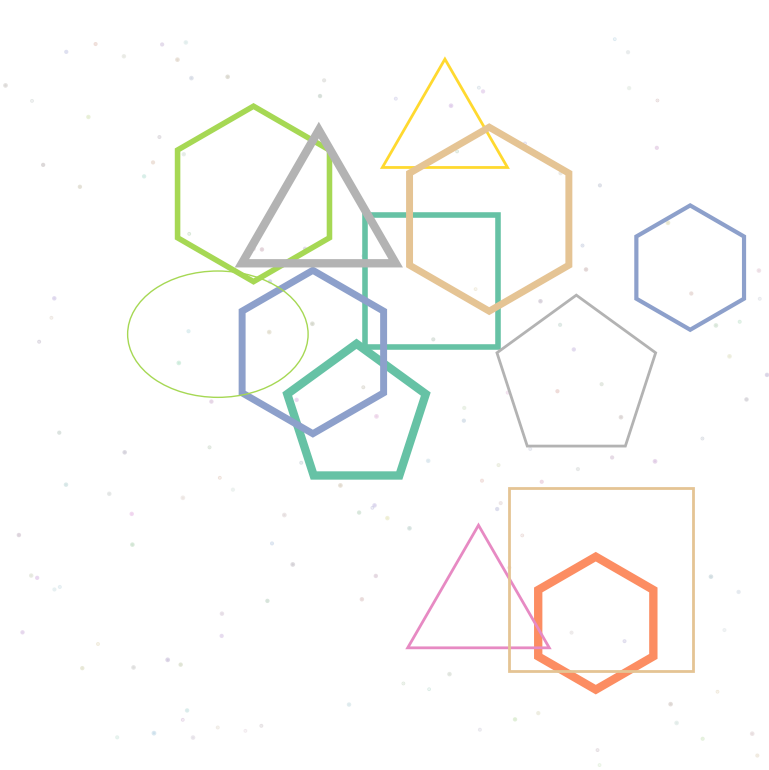[{"shape": "square", "thickness": 2, "radius": 0.43, "center": [0.561, 0.635]}, {"shape": "pentagon", "thickness": 3, "radius": 0.47, "center": [0.463, 0.459]}, {"shape": "hexagon", "thickness": 3, "radius": 0.43, "center": [0.774, 0.191]}, {"shape": "hexagon", "thickness": 1.5, "radius": 0.4, "center": [0.896, 0.652]}, {"shape": "hexagon", "thickness": 2.5, "radius": 0.53, "center": [0.406, 0.543]}, {"shape": "triangle", "thickness": 1, "radius": 0.53, "center": [0.621, 0.212]}, {"shape": "oval", "thickness": 0.5, "radius": 0.59, "center": [0.283, 0.566]}, {"shape": "hexagon", "thickness": 2, "radius": 0.57, "center": [0.329, 0.748]}, {"shape": "triangle", "thickness": 1, "radius": 0.47, "center": [0.578, 0.829]}, {"shape": "hexagon", "thickness": 2.5, "radius": 0.6, "center": [0.635, 0.715]}, {"shape": "square", "thickness": 1, "radius": 0.6, "center": [0.781, 0.247]}, {"shape": "triangle", "thickness": 3, "radius": 0.58, "center": [0.414, 0.716]}, {"shape": "pentagon", "thickness": 1, "radius": 0.54, "center": [0.748, 0.508]}]